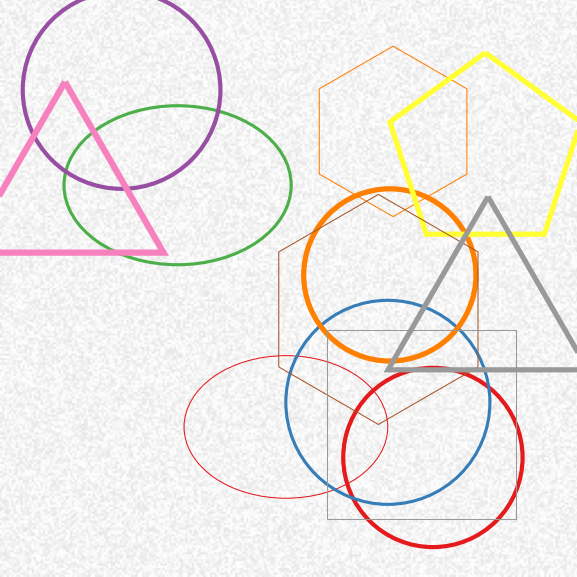[{"shape": "circle", "thickness": 2, "radius": 0.78, "center": [0.75, 0.207]}, {"shape": "oval", "thickness": 0.5, "radius": 0.88, "center": [0.495, 0.26]}, {"shape": "circle", "thickness": 1.5, "radius": 0.88, "center": [0.672, 0.302]}, {"shape": "oval", "thickness": 1.5, "radius": 0.98, "center": [0.308, 0.678]}, {"shape": "circle", "thickness": 2, "radius": 0.86, "center": [0.211, 0.843]}, {"shape": "circle", "thickness": 2.5, "radius": 0.75, "center": [0.675, 0.523]}, {"shape": "hexagon", "thickness": 0.5, "radius": 0.74, "center": [0.681, 0.772]}, {"shape": "pentagon", "thickness": 2.5, "radius": 0.87, "center": [0.84, 0.734]}, {"shape": "hexagon", "thickness": 0.5, "radius": 1.0, "center": [0.655, 0.463]}, {"shape": "triangle", "thickness": 3, "radius": 0.99, "center": [0.112, 0.66]}, {"shape": "square", "thickness": 0.5, "radius": 0.82, "center": [0.73, 0.264]}, {"shape": "triangle", "thickness": 2.5, "radius": 1.0, "center": [0.845, 0.459]}]